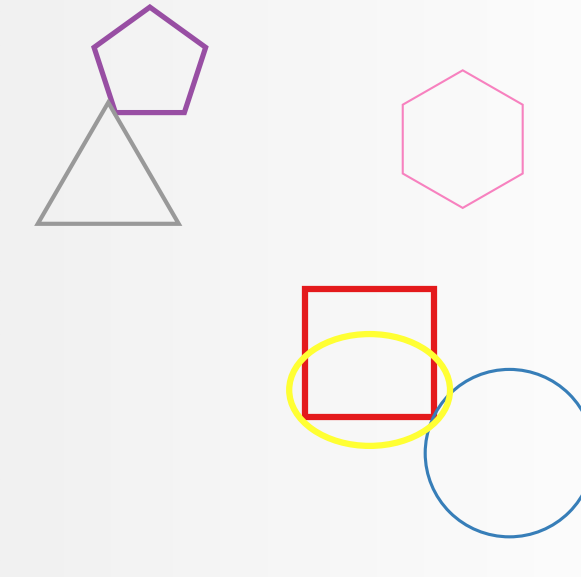[{"shape": "square", "thickness": 3, "radius": 0.56, "center": [0.636, 0.388]}, {"shape": "circle", "thickness": 1.5, "radius": 0.72, "center": [0.876, 0.215]}, {"shape": "pentagon", "thickness": 2.5, "radius": 0.5, "center": [0.258, 0.886]}, {"shape": "oval", "thickness": 3, "radius": 0.69, "center": [0.636, 0.324]}, {"shape": "hexagon", "thickness": 1, "radius": 0.6, "center": [0.796, 0.758]}, {"shape": "triangle", "thickness": 2, "radius": 0.7, "center": [0.186, 0.682]}]